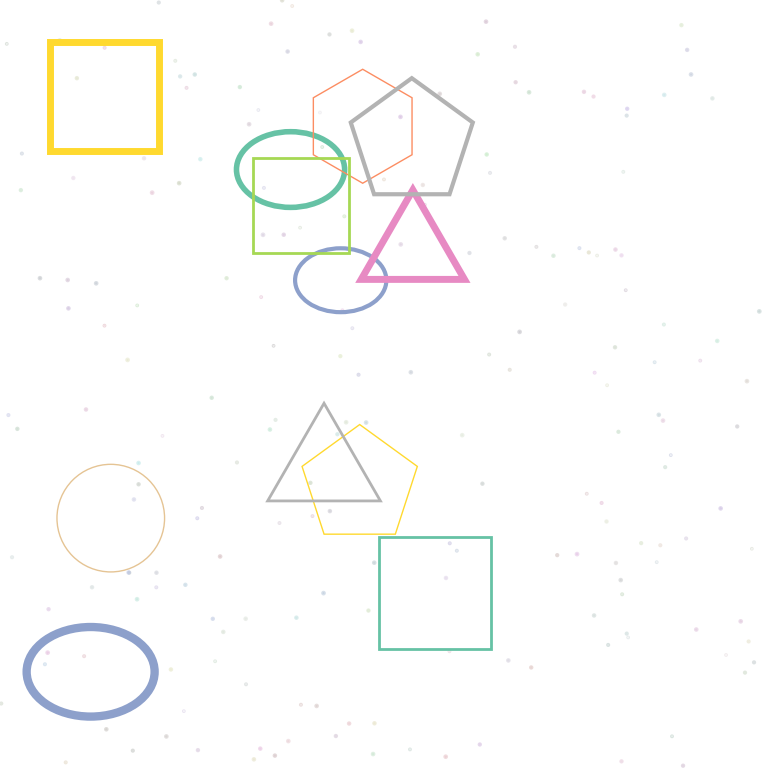[{"shape": "oval", "thickness": 2, "radius": 0.35, "center": [0.377, 0.78]}, {"shape": "square", "thickness": 1, "radius": 0.36, "center": [0.565, 0.23]}, {"shape": "hexagon", "thickness": 0.5, "radius": 0.37, "center": [0.471, 0.836]}, {"shape": "oval", "thickness": 3, "radius": 0.42, "center": [0.118, 0.128]}, {"shape": "oval", "thickness": 1.5, "radius": 0.3, "center": [0.443, 0.636]}, {"shape": "triangle", "thickness": 2.5, "radius": 0.39, "center": [0.536, 0.676]}, {"shape": "square", "thickness": 1, "radius": 0.31, "center": [0.391, 0.733]}, {"shape": "square", "thickness": 2.5, "radius": 0.35, "center": [0.136, 0.874]}, {"shape": "pentagon", "thickness": 0.5, "radius": 0.39, "center": [0.467, 0.37]}, {"shape": "circle", "thickness": 0.5, "radius": 0.35, "center": [0.144, 0.327]}, {"shape": "triangle", "thickness": 1, "radius": 0.42, "center": [0.421, 0.392]}, {"shape": "pentagon", "thickness": 1.5, "radius": 0.42, "center": [0.535, 0.815]}]